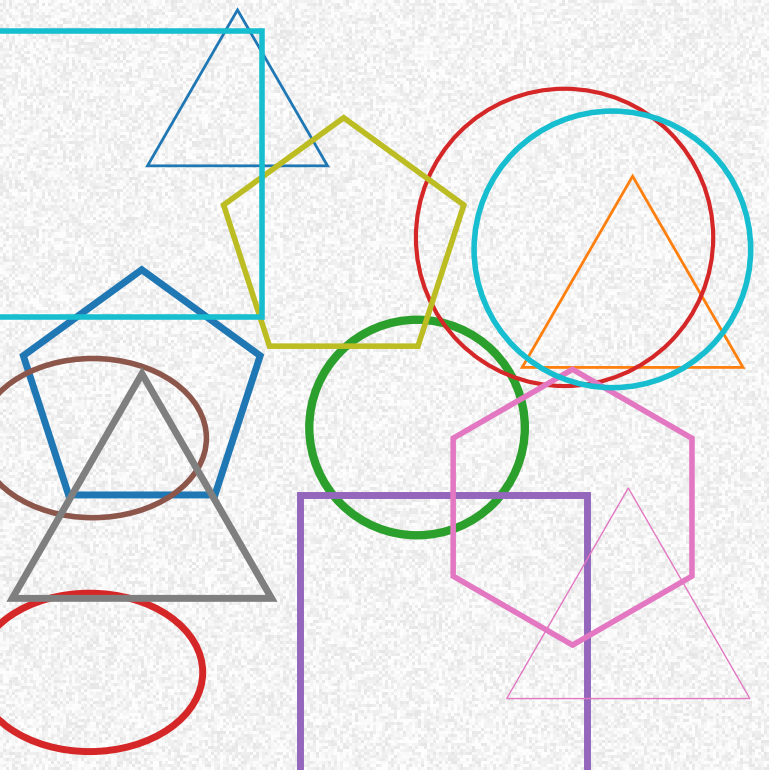[{"shape": "pentagon", "thickness": 2.5, "radius": 0.81, "center": [0.184, 0.488]}, {"shape": "triangle", "thickness": 1, "radius": 0.67, "center": [0.308, 0.852]}, {"shape": "triangle", "thickness": 1, "radius": 0.83, "center": [0.822, 0.606]}, {"shape": "circle", "thickness": 3, "radius": 0.7, "center": [0.542, 0.445]}, {"shape": "oval", "thickness": 2.5, "radius": 0.73, "center": [0.116, 0.127]}, {"shape": "circle", "thickness": 1.5, "radius": 0.97, "center": [0.733, 0.692]}, {"shape": "square", "thickness": 2.5, "radius": 0.93, "center": [0.576, 0.171]}, {"shape": "oval", "thickness": 2, "radius": 0.74, "center": [0.12, 0.431]}, {"shape": "triangle", "thickness": 0.5, "radius": 0.91, "center": [0.816, 0.184]}, {"shape": "hexagon", "thickness": 2, "radius": 0.9, "center": [0.744, 0.341]}, {"shape": "triangle", "thickness": 2.5, "radius": 0.97, "center": [0.184, 0.32]}, {"shape": "pentagon", "thickness": 2, "radius": 0.82, "center": [0.446, 0.683]}, {"shape": "square", "thickness": 2, "radius": 0.93, "center": [0.155, 0.775]}, {"shape": "circle", "thickness": 2, "radius": 0.9, "center": [0.795, 0.676]}]